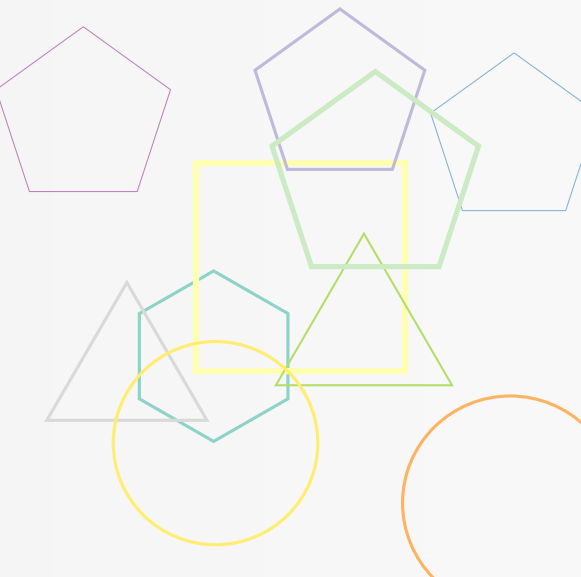[{"shape": "hexagon", "thickness": 1.5, "radius": 0.74, "center": [0.368, 0.382]}, {"shape": "square", "thickness": 3, "radius": 0.9, "center": [0.517, 0.537]}, {"shape": "pentagon", "thickness": 1.5, "radius": 0.77, "center": [0.585, 0.83]}, {"shape": "pentagon", "thickness": 0.5, "radius": 0.75, "center": [0.884, 0.757]}, {"shape": "circle", "thickness": 1.5, "radius": 0.93, "center": [0.878, 0.128]}, {"shape": "triangle", "thickness": 1, "radius": 0.87, "center": [0.626, 0.42]}, {"shape": "triangle", "thickness": 1.5, "radius": 0.8, "center": [0.218, 0.351]}, {"shape": "pentagon", "thickness": 0.5, "radius": 0.79, "center": [0.143, 0.795]}, {"shape": "pentagon", "thickness": 2.5, "radius": 0.93, "center": [0.646, 0.688]}, {"shape": "circle", "thickness": 1.5, "radius": 0.88, "center": [0.371, 0.232]}]